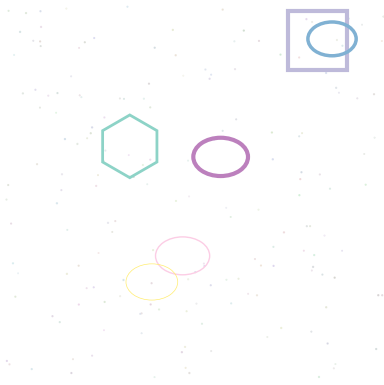[{"shape": "hexagon", "thickness": 2, "radius": 0.41, "center": [0.337, 0.62]}, {"shape": "square", "thickness": 3, "radius": 0.38, "center": [0.825, 0.895]}, {"shape": "oval", "thickness": 2.5, "radius": 0.31, "center": [0.862, 0.899]}, {"shape": "oval", "thickness": 1, "radius": 0.35, "center": [0.474, 0.335]}, {"shape": "oval", "thickness": 3, "radius": 0.36, "center": [0.573, 0.592]}, {"shape": "oval", "thickness": 0.5, "radius": 0.34, "center": [0.394, 0.268]}]